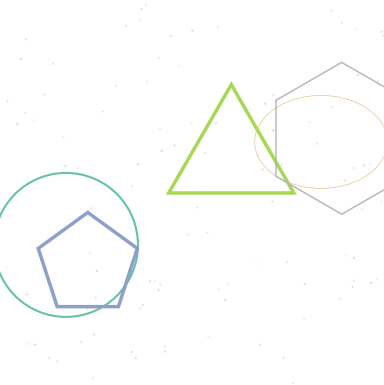[{"shape": "circle", "thickness": 1.5, "radius": 0.94, "center": [0.171, 0.364]}, {"shape": "pentagon", "thickness": 2.5, "radius": 0.68, "center": [0.228, 0.313]}, {"shape": "triangle", "thickness": 2.5, "radius": 0.94, "center": [0.601, 0.593]}, {"shape": "oval", "thickness": 0.5, "radius": 0.86, "center": [0.834, 0.631]}, {"shape": "hexagon", "thickness": 1, "radius": 0.99, "center": [0.888, 0.641]}]